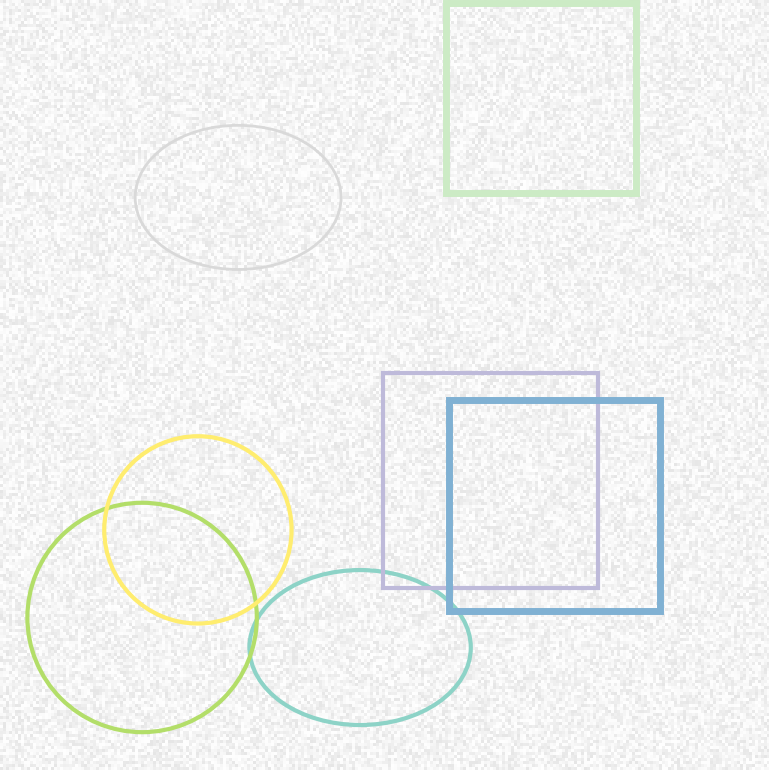[{"shape": "oval", "thickness": 1.5, "radius": 0.72, "center": [0.468, 0.159]}, {"shape": "square", "thickness": 1.5, "radius": 0.7, "center": [0.637, 0.376]}, {"shape": "square", "thickness": 2.5, "radius": 0.69, "center": [0.72, 0.344]}, {"shape": "circle", "thickness": 1.5, "radius": 0.74, "center": [0.185, 0.198]}, {"shape": "oval", "thickness": 1, "radius": 0.67, "center": [0.309, 0.744]}, {"shape": "square", "thickness": 2.5, "radius": 0.62, "center": [0.702, 0.873]}, {"shape": "circle", "thickness": 1.5, "radius": 0.61, "center": [0.257, 0.312]}]